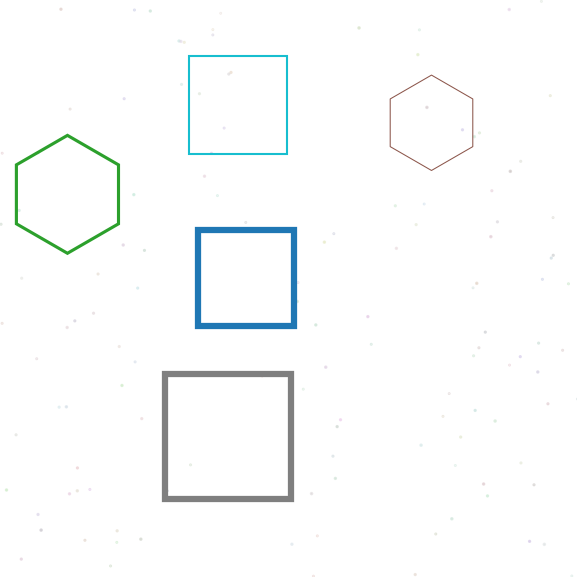[{"shape": "square", "thickness": 3, "radius": 0.42, "center": [0.427, 0.518]}, {"shape": "hexagon", "thickness": 1.5, "radius": 0.51, "center": [0.117, 0.663]}, {"shape": "hexagon", "thickness": 0.5, "radius": 0.41, "center": [0.747, 0.787]}, {"shape": "square", "thickness": 3, "radius": 0.54, "center": [0.395, 0.243]}, {"shape": "square", "thickness": 1, "radius": 0.42, "center": [0.413, 0.818]}]